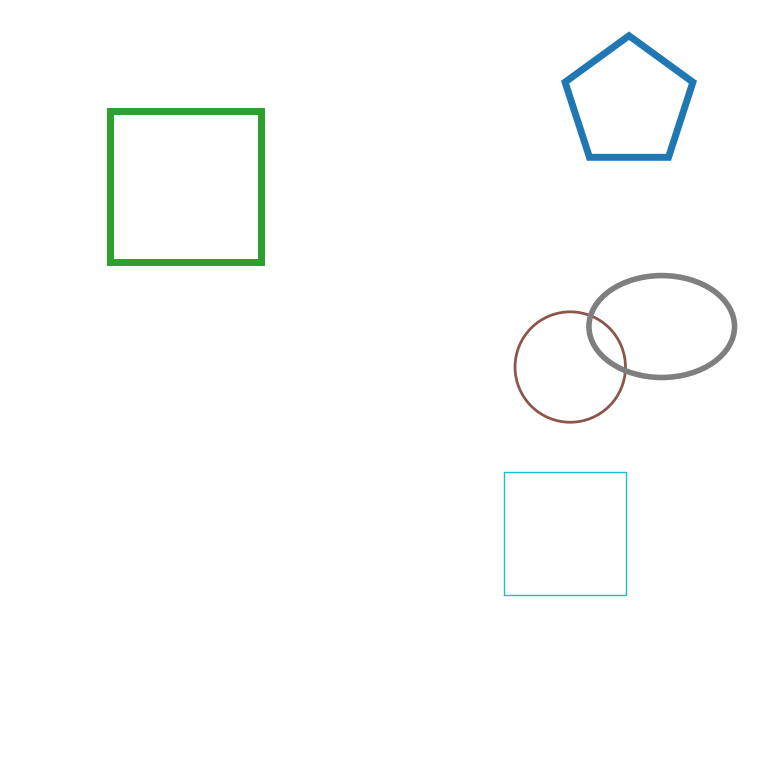[{"shape": "pentagon", "thickness": 2.5, "radius": 0.44, "center": [0.817, 0.866]}, {"shape": "square", "thickness": 2.5, "radius": 0.49, "center": [0.24, 0.758]}, {"shape": "circle", "thickness": 1, "radius": 0.36, "center": [0.741, 0.523]}, {"shape": "oval", "thickness": 2, "radius": 0.47, "center": [0.859, 0.576]}, {"shape": "square", "thickness": 0.5, "radius": 0.4, "center": [0.734, 0.307]}]